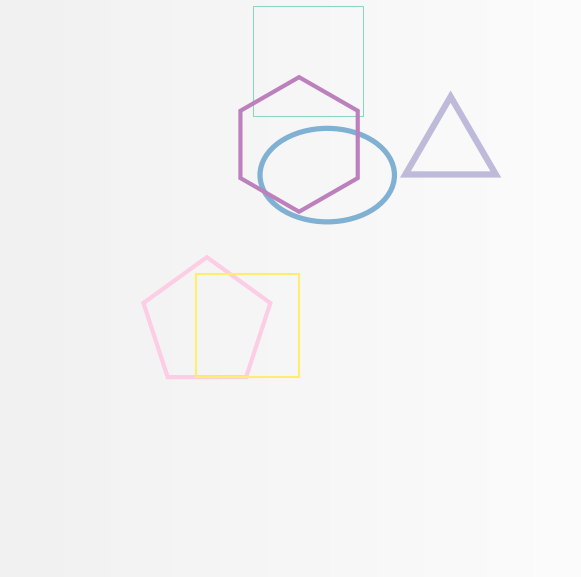[{"shape": "square", "thickness": 0.5, "radius": 0.47, "center": [0.53, 0.894]}, {"shape": "triangle", "thickness": 3, "radius": 0.45, "center": [0.775, 0.742]}, {"shape": "oval", "thickness": 2.5, "radius": 0.58, "center": [0.563, 0.696]}, {"shape": "pentagon", "thickness": 2, "radius": 0.57, "center": [0.356, 0.439]}, {"shape": "hexagon", "thickness": 2, "radius": 0.58, "center": [0.515, 0.749]}, {"shape": "square", "thickness": 1, "radius": 0.45, "center": [0.426, 0.436]}]